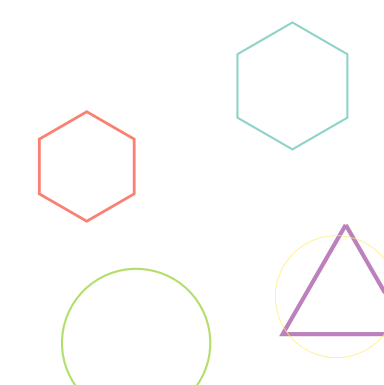[{"shape": "hexagon", "thickness": 1.5, "radius": 0.82, "center": [0.759, 0.777]}, {"shape": "hexagon", "thickness": 2, "radius": 0.71, "center": [0.225, 0.568]}, {"shape": "circle", "thickness": 1.5, "radius": 0.96, "center": [0.354, 0.109]}, {"shape": "triangle", "thickness": 3, "radius": 0.95, "center": [0.898, 0.227]}, {"shape": "circle", "thickness": 0.5, "radius": 0.79, "center": [0.874, 0.229]}]